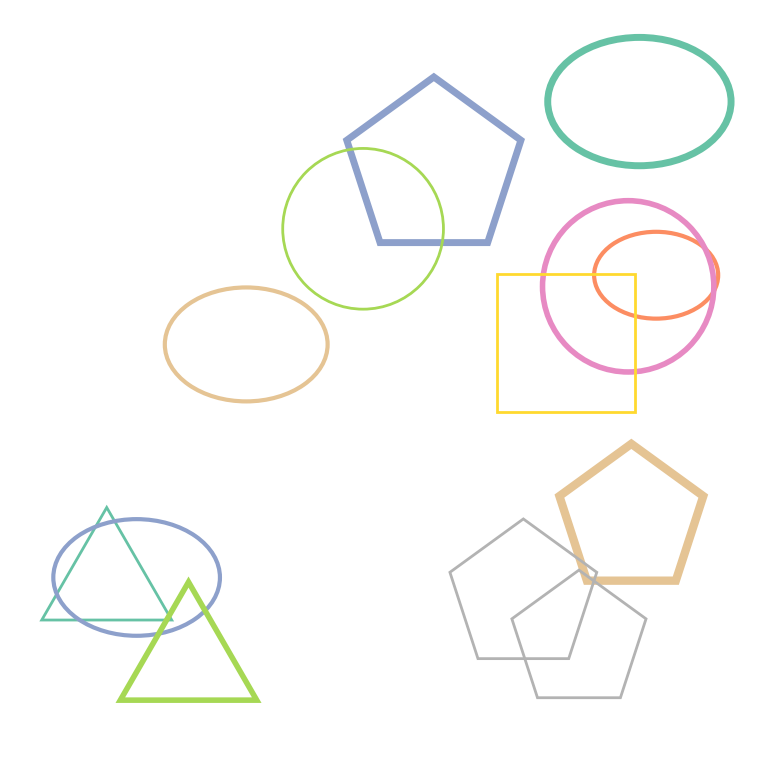[{"shape": "triangle", "thickness": 1, "radius": 0.49, "center": [0.139, 0.243]}, {"shape": "oval", "thickness": 2.5, "radius": 0.6, "center": [0.83, 0.868]}, {"shape": "oval", "thickness": 1.5, "radius": 0.4, "center": [0.852, 0.643]}, {"shape": "oval", "thickness": 1.5, "radius": 0.54, "center": [0.177, 0.25]}, {"shape": "pentagon", "thickness": 2.5, "radius": 0.59, "center": [0.563, 0.781]}, {"shape": "circle", "thickness": 2, "radius": 0.56, "center": [0.816, 0.628]}, {"shape": "circle", "thickness": 1, "radius": 0.52, "center": [0.472, 0.703]}, {"shape": "triangle", "thickness": 2, "radius": 0.51, "center": [0.245, 0.142]}, {"shape": "square", "thickness": 1, "radius": 0.45, "center": [0.735, 0.555]}, {"shape": "pentagon", "thickness": 3, "radius": 0.49, "center": [0.82, 0.325]}, {"shape": "oval", "thickness": 1.5, "radius": 0.53, "center": [0.32, 0.553]}, {"shape": "pentagon", "thickness": 1, "radius": 0.5, "center": [0.68, 0.226]}, {"shape": "pentagon", "thickness": 1, "radius": 0.46, "center": [0.752, 0.168]}]